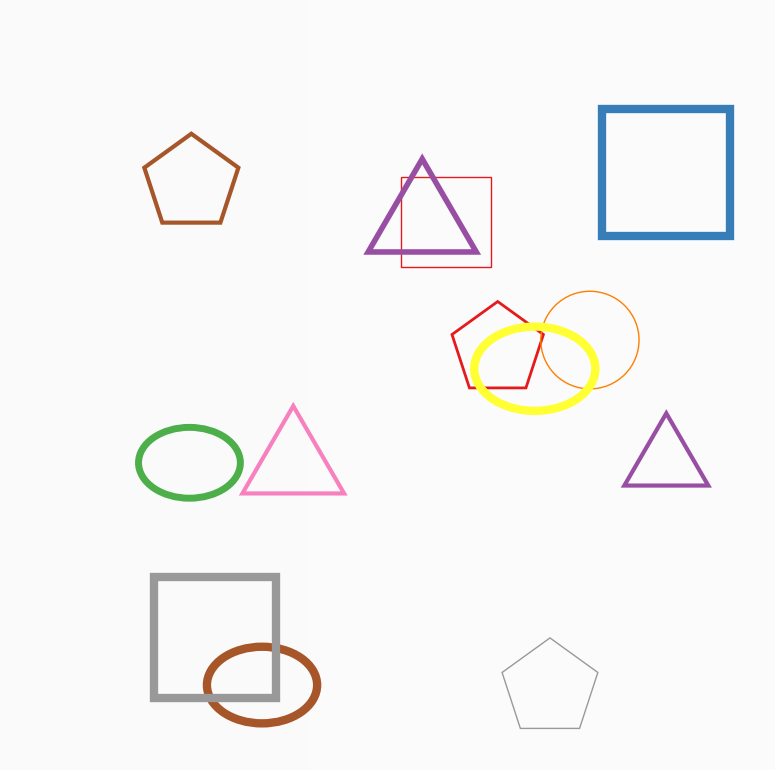[{"shape": "square", "thickness": 0.5, "radius": 0.29, "center": [0.576, 0.711]}, {"shape": "pentagon", "thickness": 1, "radius": 0.31, "center": [0.642, 0.546]}, {"shape": "square", "thickness": 3, "radius": 0.41, "center": [0.86, 0.777]}, {"shape": "oval", "thickness": 2.5, "radius": 0.33, "center": [0.244, 0.399]}, {"shape": "triangle", "thickness": 1.5, "radius": 0.31, "center": [0.86, 0.401]}, {"shape": "triangle", "thickness": 2, "radius": 0.4, "center": [0.545, 0.713]}, {"shape": "circle", "thickness": 0.5, "radius": 0.32, "center": [0.761, 0.558]}, {"shape": "oval", "thickness": 3, "radius": 0.39, "center": [0.69, 0.521]}, {"shape": "oval", "thickness": 3, "radius": 0.36, "center": [0.338, 0.11]}, {"shape": "pentagon", "thickness": 1.5, "radius": 0.32, "center": [0.247, 0.762]}, {"shape": "triangle", "thickness": 1.5, "radius": 0.38, "center": [0.378, 0.397]}, {"shape": "pentagon", "thickness": 0.5, "radius": 0.32, "center": [0.71, 0.107]}, {"shape": "square", "thickness": 3, "radius": 0.39, "center": [0.277, 0.172]}]